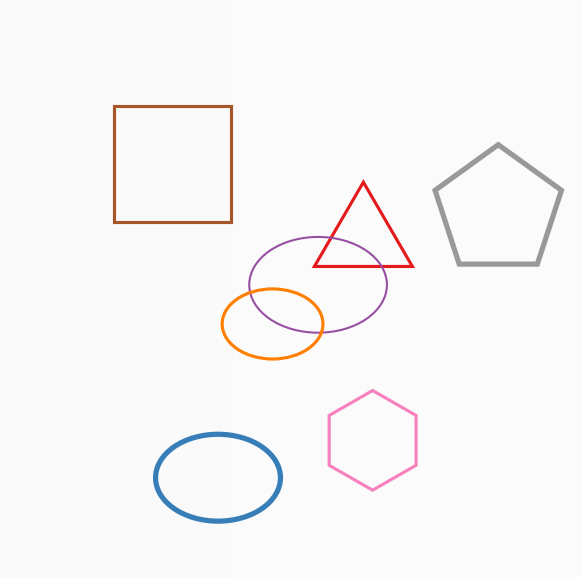[{"shape": "triangle", "thickness": 1.5, "radius": 0.49, "center": [0.625, 0.586]}, {"shape": "oval", "thickness": 2.5, "radius": 0.54, "center": [0.375, 0.172]}, {"shape": "oval", "thickness": 1, "radius": 0.59, "center": [0.547, 0.506]}, {"shape": "oval", "thickness": 1.5, "radius": 0.43, "center": [0.469, 0.438]}, {"shape": "square", "thickness": 1.5, "radius": 0.5, "center": [0.297, 0.715]}, {"shape": "hexagon", "thickness": 1.5, "radius": 0.43, "center": [0.641, 0.237]}, {"shape": "pentagon", "thickness": 2.5, "radius": 0.57, "center": [0.857, 0.634]}]